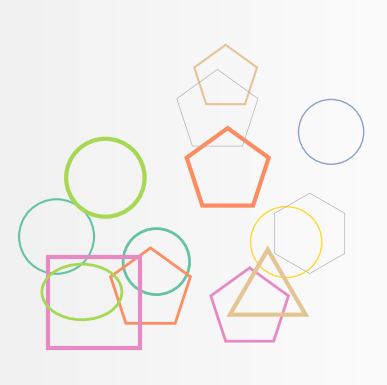[{"shape": "circle", "thickness": 2, "radius": 0.43, "center": [0.403, 0.321]}, {"shape": "circle", "thickness": 1.5, "radius": 0.48, "center": [0.146, 0.386]}, {"shape": "pentagon", "thickness": 3, "radius": 0.56, "center": [0.588, 0.556]}, {"shape": "pentagon", "thickness": 2, "radius": 0.54, "center": [0.388, 0.248]}, {"shape": "circle", "thickness": 1, "radius": 0.42, "center": [0.855, 0.658]}, {"shape": "pentagon", "thickness": 2, "radius": 0.53, "center": [0.644, 0.199]}, {"shape": "square", "thickness": 3, "radius": 0.6, "center": [0.243, 0.215]}, {"shape": "circle", "thickness": 3, "radius": 0.51, "center": [0.272, 0.538]}, {"shape": "oval", "thickness": 2, "radius": 0.52, "center": [0.211, 0.242]}, {"shape": "circle", "thickness": 1, "radius": 0.46, "center": [0.739, 0.371]}, {"shape": "pentagon", "thickness": 1.5, "radius": 0.43, "center": [0.582, 0.798]}, {"shape": "triangle", "thickness": 3, "radius": 0.56, "center": [0.691, 0.239]}, {"shape": "hexagon", "thickness": 0.5, "radius": 0.52, "center": [0.799, 0.394]}, {"shape": "pentagon", "thickness": 0.5, "radius": 0.55, "center": [0.561, 0.71]}]